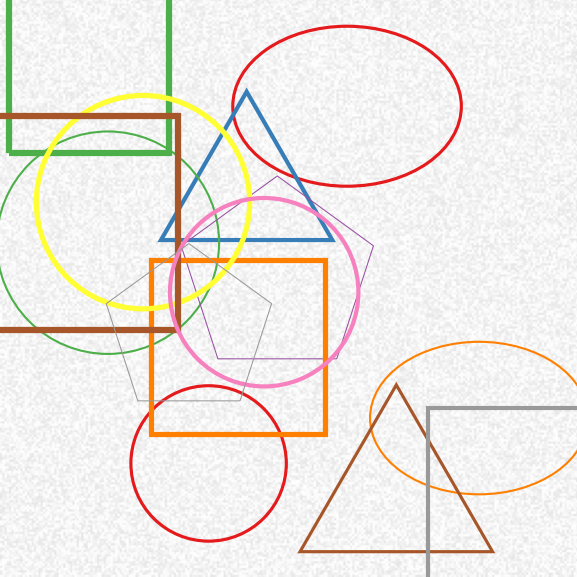[{"shape": "oval", "thickness": 1.5, "radius": 0.99, "center": [0.601, 0.815]}, {"shape": "circle", "thickness": 1.5, "radius": 0.67, "center": [0.361, 0.197]}, {"shape": "triangle", "thickness": 2, "radius": 0.86, "center": [0.427, 0.669]}, {"shape": "circle", "thickness": 1, "radius": 0.96, "center": [0.187, 0.579]}, {"shape": "square", "thickness": 3, "radius": 0.69, "center": [0.154, 0.872]}, {"shape": "pentagon", "thickness": 0.5, "radius": 0.88, "center": [0.48, 0.519]}, {"shape": "oval", "thickness": 1, "radius": 0.94, "center": [0.829, 0.275]}, {"shape": "square", "thickness": 2.5, "radius": 0.75, "center": [0.412, 0.398]}, {"shape": "circle", "thickness": 2.5, "radius": 0.92, "center": [0.248, 0.649]}, {"shape": "triangle", "thickness": 1.5, "radius": 0.96, "center": [0.686, 0.14]}, {"shape": "square", "thickness": 3, "radius": 0.93, "center": [0.122, 0.613]}, {"shape": "circle", "thickness": 2, "radius": 0.82, "center": [0.457, 0.493]}, {"shape": "pentagon", "thickness": 0.5, "radius": 0.75, "center": [0.327, 0.427]}, {"shape": "square", "thickness": 2, "radius": 0.75, "center": [0.892, 0.142]}]